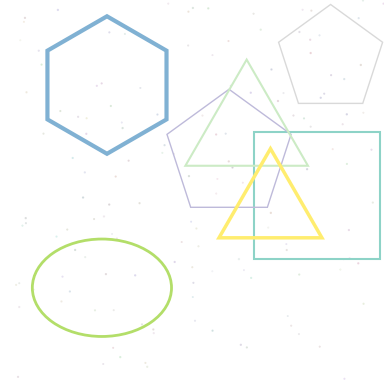[{"shape": "square", "thickness": 1.5, "radius": 0.82, "center": [0.823, 0.493]}, {"shape": "pentagon", "thickness": 1, "radius": 0.85, "center": [0.595, 0.599]}, {"shape": "hexagon", "thickness": 3, "radius": 0.89, "center": [0.278, 0.779]}, {"shape": "oval", "thickness": 2, "radius": 0.9, "center": [0.265, 0.253]}, {"shape": "pentagon", "thickness": 1, "radius": 0.71, "center": [0.859, 0.846]}, {"shape": "triangle", "thickness": 1.5, "radius": 0.92, "center": [0.641, 0.661]}, {"shape": "triangle", "thickness": 2.5, "radius": 0.77, "center": [0.703, 0.46]}]